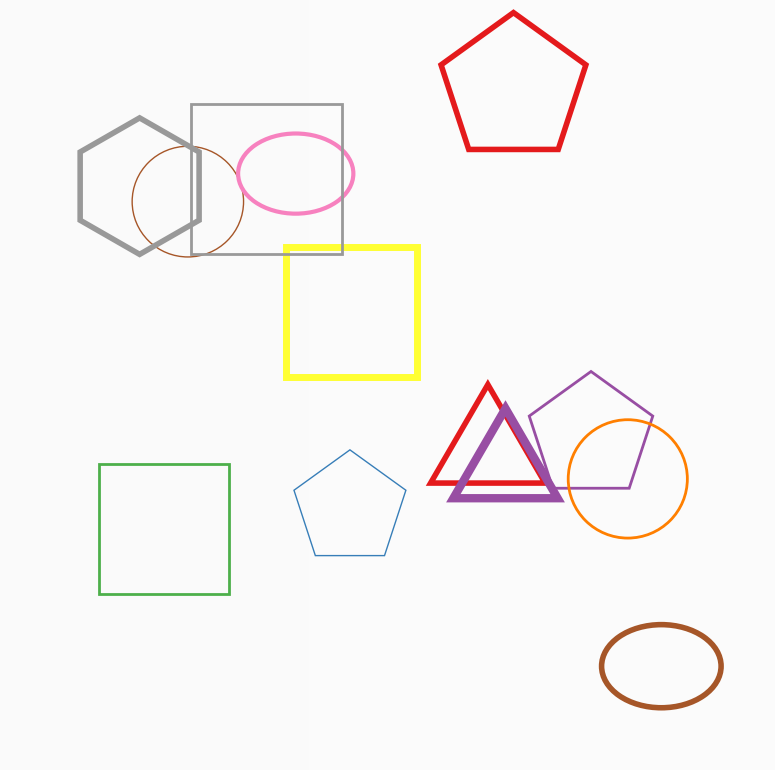[{"shape": "triangle", "thickness": 2, "radius": 0.43, "center": [0.629, 0.415]}, {"shape": "pentagon", "thickness": 2, "radius": 0.49, "center": [0.663, 0.885]}, {"shape": "pentagon", "thickness": 0.5, "radius": 0.38, "center": [0.452, 0.34]}, {"shape": "square", "thickness": 1, "radius": 0.42, "center": [0.211, 0.313]}, {"shape": "pentagon", "thickness": 1, "radius": 0.42, "center": [0.763, 0.434]}, {"shape": "triangle", "thickness": 3, "radius": 0.39, "center": [0.652, 0.392]}, {"shape": "circle", "thickness": 1, "radius": 0.38, "center": [0.81, 0.378]}, {"shape": "square", "thickness": 2.5, "radius": 0.42, "center": [0.454, 0.594]}, {"shape": "circle", "thickness": 0.5, "radius": 0.36, "center": [0.242, 0.738]}, {"shape": "oval", "thickness": 2, "radius": 0.39, "center": [0.853, 0.135]}, {"shape": "oval", "thickness": 1.5, "radius": 0.37, "center": [0.382, 0.775]}, {"shape": "square", "thickness": 1, "radius": 0.49, "center": [0.344, 0.768]}, {"shape": "hexagon", "thickness": 2, "radius": 0.44, "center": [0.18, 0.758]}]